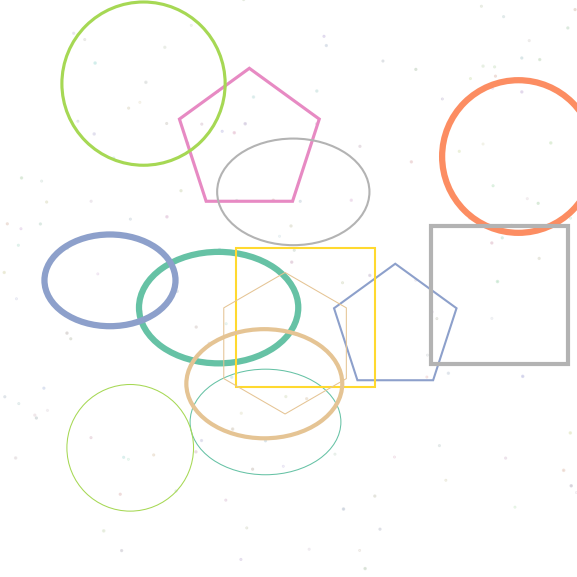[{"shape": "oval", "thickness": 0.5, "radius": 0.65, "center": [0.46, 0.268]}, {"shape": "oval", "thickness": 3, "radius": 0.69, "center": [0.379, 0.466]}, {"shape": "circle", "thickness": 3, "radius": 0.66, "center": [0.898, 0.728]}, {"shape": "oval", "thickness": 3, "radius": 0.57, "center": [0.19, 0.514]}, {"shape": "pentagon", "thickness": 1, "radius": 0.56, "center": [0.684, 0.431]}, {"shape": "pentagon", "thickness": 1.5, "radius": 0.64, "center": [0.432, 0.754]}, {"shape": "circle", "thickness": 0.5, "radius": 0.55, "center": [0.225, 0.224]}, {"shape": "circle", "thickness": 1.5, "radius": 0.71, "center": [0.249, 0.854]}, {"shape": "square", "thickness": 1, "radius": 0.6, "center": [0.529, 0.449]}, {"shape": "hexagon", "thickness": 0.5, "radius": 0.61, "center": [0.494, 0.405]}, {"shape": "oval", "thickness": 2, "radius": 0.67, "center": [0.458, 0.335]}, {"shape": "square", "thickness": 2, "radius": 0.59, "center": [0.865, 0.488]}, {"shape": "oval", "thickness": 1, "radius": 0.66, "center": [0.508, 0.667]}]